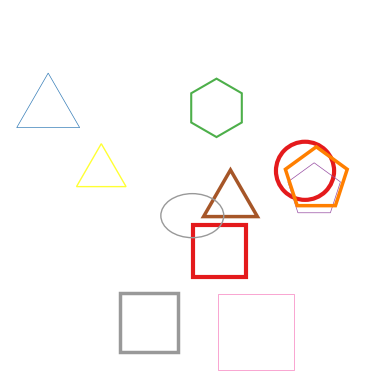[{"shape": "circle", "thickness": 3, "radius": 0.38, "center": [0.792, 0.556]}, {"shape": "square", "thickness": 3, "radius": 0.34, "center": [0.569, 0.348]}, {"shape": "triangle", "thickness": 0.5, "radius": 0.47, "center": [0.125, 0.716]}, {"shape": "hexagon", "thickness": 1.5, "radius": 0.38, "center": [0.562, 0.72]}, {"shape": "pentagon", "thickness": 0.5, "radius": 0.36, "center": [0.816, 0.505]}, {"shape": "pentagon", "thickness": 2.5, "radius": 0.42, "center": [0.822, 0.534]}, {"shape": "triangle", "thickness": 1, "radius": 0.37, "center": [0.263, 0.552]}, {"shape": "triangle", "thickness": 2.5, "radius": 0.4, "center": [0.599, 0.478]}, {"shape": "square", "thickness": 0.5, "radius": 0.49, "center": [0.665, 0.137]}, {"shape": "oval", "thickness": 1, "radius": 0.41, "center": [0.499, 0.44]}, {"shape": "square", "thickness": 2.5, "radius": 0.38, "center": [0.388, 0.162]}]